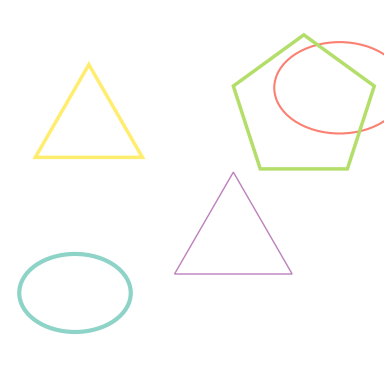[{"shape": "oval", "thickness": 3, "radius": 0.72, "center": [0.195, 0.239]}, {"shape": "oval", "thickness": 1.5, "radius": 0.85, "center": [0.882, 0.772]}, {"shape": "pentagon", "thickness": 2.5, "radius": 0.96, "center": [0.789, 0.717]}, {"shape": "triangle", "thickness": 1, "radius": 0.88, "center": [0.606, 0.376]}, {"shape": "triangle", "thickness": 2.5, "radius": 0.8, "center": [0.231, 0.672]}]